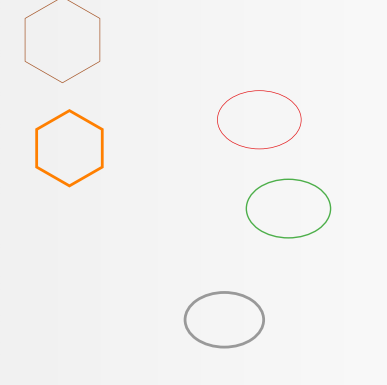[{"shape": "oval", "thickness": 0.5, "radius": 0.54, "center": [0.669, 0.689]}, {"shape": "oval", "thickness": 1, "radius": 0.54, "center": [0.744, 0.458]}, {"shape": "hexagon", "thickness": 2, "radius": 0.49, "center": [0.179, 0.615]}, {"shape": "hexagon", "thickness": 0.5, "radius": 0.56, "center": [0.161, 0.896]}, {"shape": "oval", "thickness": 2, "radius": 0.51, "center": [0.579, 0.169]}]